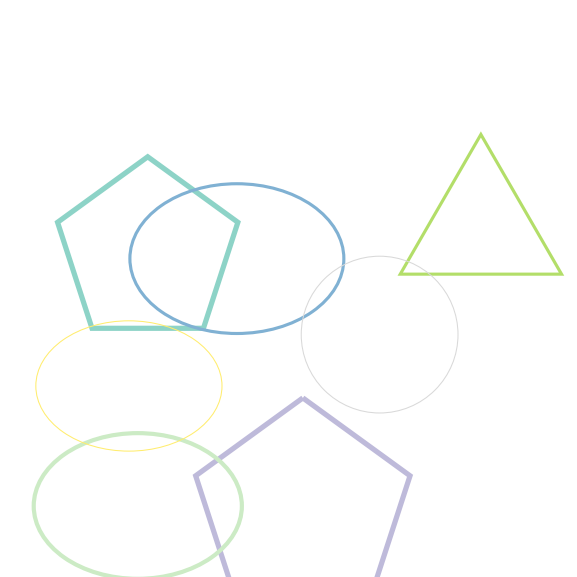[{"shape": "pentagon", "thickness": 2.5, "radius": 0.82, "center": [0.256, 0.563]}, {"shape": "pentagon", "thickness": 2.5, "radius": 0.98, "center": [0.524, 0.115]}, {"shape": "oval", "thickness": 1.5, "radius": 0.93, "center": [0.41, 0.551]}, {"shape": "triangle", "thickness": 1.5, "radius": 0.81, "center": [0.833, 0.605]}, {"shape": "circle", "thickness": 0.5, "radius": 0.68, "center": [0.657, 0.42]}, {"shape": "oval", "thickness": 2, "radius": 0.9, "center": [0.239, 0.123]}, {"shape": "oval", "thickness": 0.5, "radius": 0.81, "center": [0.223, 0.331]}]